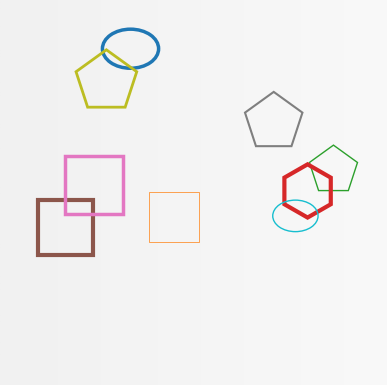[{"shape": "oval", "thickness": 2.5, "radius": 0.36, "center": [0.337, 0.873]}, {"shape": "square", "thickness": 0.5, "radius": 0.32, "center": [0.45, 0.437]}, {"shape": "pentagon", "thickness": 1, "radius": 0.33, "center": [0.861, 0.558]}, {"shape": "hexagon", "thickness": 3, "radius": 0.35, "center": [0.794, 0.504]}, {"shape": "square", "thickness": 3, "radius": 0.36, "center": [0.169, 0.409]}, {"shape": "square", "thickness": 2.5, "radius": 0.37, "center": [0.243, 0.519]}, {"shape": "pentagon", "thickness": 1.5, "radius": 0.39, "center": [0.706, 0.683]}, {"shape": "pentagon", "thickness": 2, "radius": 0.41, "center": [0.275, 0.788]}, {"shape": "oval", "thickness": 1, "radius": 0.29, "center": [0.762, 0.439]}]